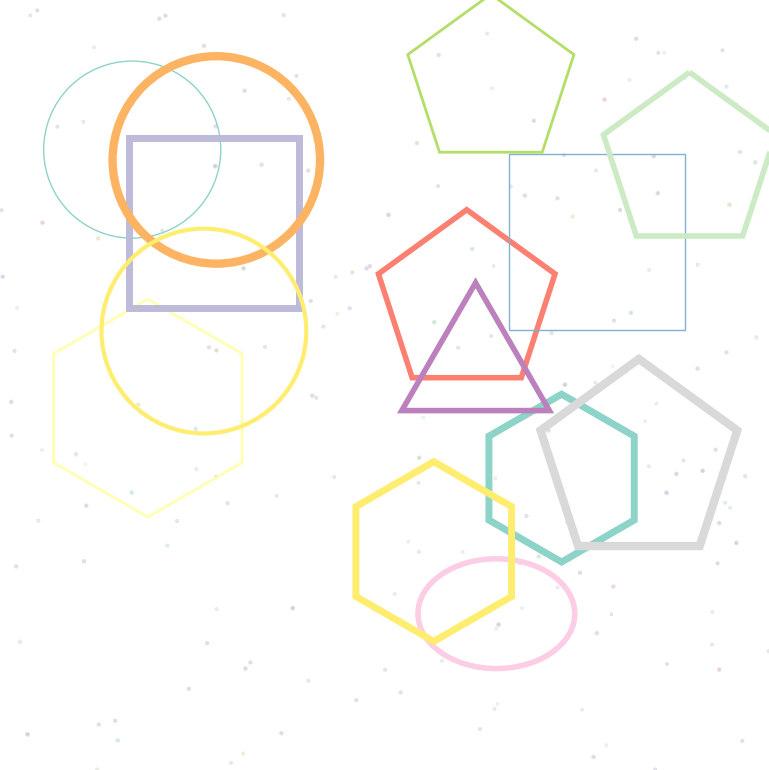[{"shape": "hexagon", "thickness": 2.5, "radius": 0.54, "center": [0.729, 0.379]}, {"shape": "circle", "thickness": 0.5, "radius": 0.57, "center": [0.172, 0.806]}, {"shape": "hexagon", "thickness": 1, "radius": 0.71, "center": [0.192, 0.47]}, {"shape": "square", "thickness": 2.5, "radius": 0.55, "center": [0.278, 0.71]}, {"shape": "pentagon", "thickness": 2, "radius": 0.6, "center": [0.606, 0.607]}, {"shape": "square", "thickness": 0.5, "radius": 0.57, "center": [0.775, 0.685]}, {"shape": "circle", "thickness": 3, "radius": 0.67, "center": [0.281, 0.792]}, {"shape": "pentagon", "thickness": 1, "radius": 0.57, "center": [0.637, 0.894]}, {"shape": "oval", "thickness": 2, "radius": 0.51, "center": [0.645, 0.203]}, {"shape": "pentagon", "thickness": 3, "radius": 0.67, "center": [0.83, 0.4]}, {"shape": "triangle", "thickness": 2, "radius": 0.55, "center": [0.618, 0.522]}, {"shape": "pentagon", "thickness": 2, "radius": 0.59, "center": [0.895, 0.789]}, {"shape": "circle", "thickness": 1.5, "radius": 0.66, "center": [0.265, 0.57]}, {"shape": "hexagon", "thickness": 2.5, "radius": 0.58, "center": [0.563, 0.284]}]